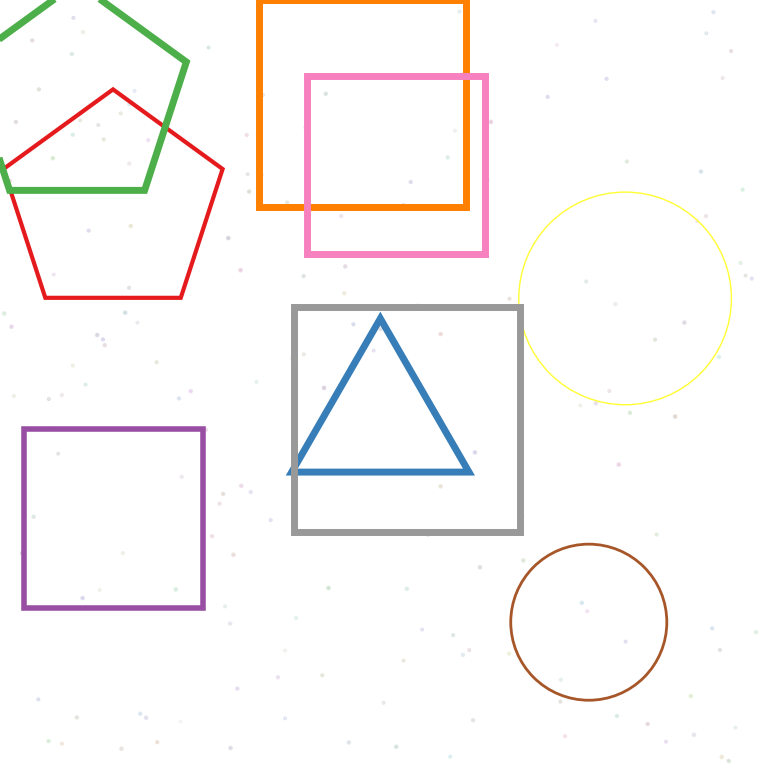[{"shape": "pentagon", "thickness": 1.5, "radius": 0.75, "center": [0.147, 0.734]}, {"shape": "triangle", "thickness": 2.5, "radius": 0.66, "center": [0.494, 0.453]}, {"shape": "pentagon", "thickness": 2.5, "radius": 0.75, "center": [0.1, 0.873]}, {"shape": "square", "thickness": 2, "radius": 0.58, "center": [0.148, 0.327]}, {"shape": "square", "thickness": 2.5, "radius": 0.67, "center": [0.471, 0.866]}, {"shape": "circle", "thickness": 0.5, "radius": 0.69, "center": [0.812, 0.612]}, {"shape": "circle", "thickness": 1, "radius": 0.51, "center": [0.765, 0.192]}, {"shape": "square", "thickness": 2.5, "radius": 0.58, "center": [0.514, 0.786]}, {"shape": "square", "thickness": 2.5, "radius": 0.73, "center": [0.529, 0.455]}]